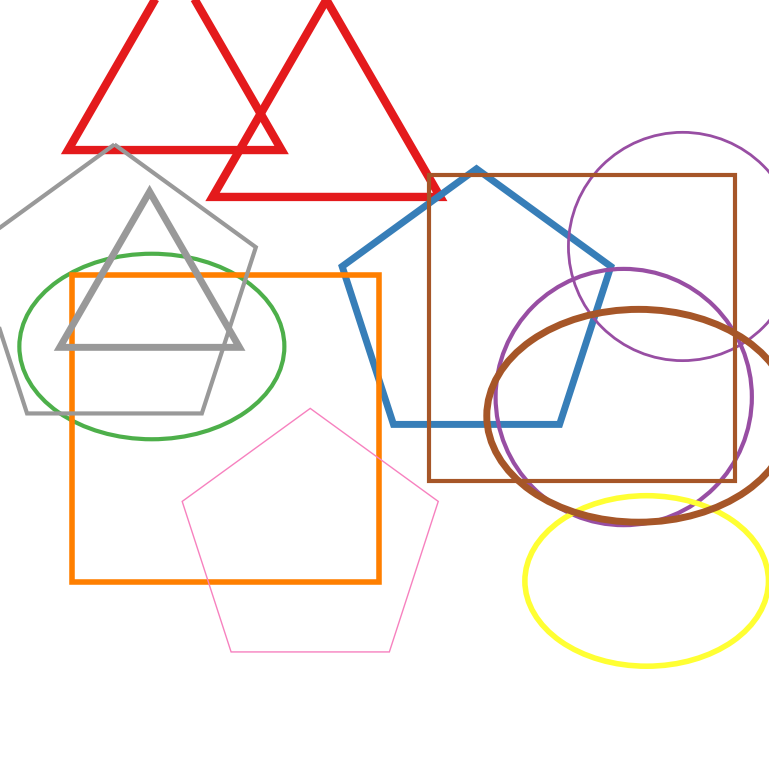[{"shape": "triangle", "thickness": 3, "radius": 0.85, "center": [0.424, 0.83]}, {"shape": "triangle", "thickness": 3, "radius": 0.8, "center": [0.227, 0.885]}, {"shape": "pentagon", "thickness": 2.5, "radius": 0.92, "center": [0.619, 0.597]}, {"shape": "oval", "thickness": 1.5, "radius": 0.86, "center": [0.197, 0.55]}, {"shape": "circle", "thickness": 1, "radius": 0.74, "center": [0.886, 0.68]}, {"shape": "circle", "thickness": 1.5, "radius": 0.83, "center": [0.81, 0.484]}, {"shape": "square", "thickness": 2, "radius": 1.0, "center": [0.293, 0.444]}, {"shape": "oval", "thickness": 2, "radius": 0.79, "center": [0.84, 0.246]}, {"shape": "oval", "thickness": 2.5, "radius": 0.99, "center": [0.83, 0.46]}, {"shape": "square", "thickness": 1.5, "radius": 0.99, "center": [0.756, 0.574]}, {"shape": "pentagon", "thickness": 0.5, "radius": 0.87, "center": [0.403, 0.295]}, {"shape": "triangle", "thickness": 2.5, "radius": 0.67, "center": [0.194, 0.616]}, {"shape": "pentagon", "thickness": 1.5, "radius": 0.97, "center": [0.149, 0.619]}]